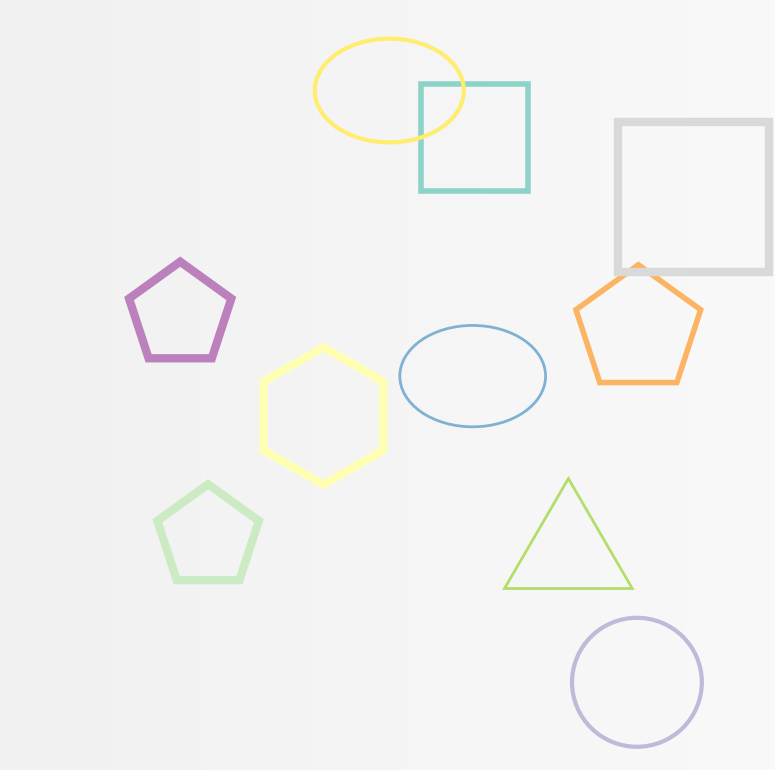[{"shape": "square", "thickness": 2, "radius": 0.35, "center": [0.612, 0.821]}, {"shape": "hexagon", "thickness": 3, "radius": 0.45, "center": [0.417, 0.46]}, {"shape": "circle", "thickness": 1.5, "radius": 0.42, "center": [0.822, 0.114]}, {"shape": "oval", "thickness": 1, "radius": 0.47, "center": [0.61, 0.512]}, {"shape": "pentagon", "thickness": 2, "radius": 0.42, "center": [0.824, 0.572]}, {"shape": "triangle", "thickness": 1, "radius": 0.48, "center": [0.733, 0.283]}, {"shape": "square", "thickness": 3, "radius": 0.49, "center": [0.895, 0.744]}, {"shape": "pentagon", "thickness": 3, "radius": 0.35, "center": [0.233, 0.591]}, {"shape": "pentagon", "thickness": 3, "radius": 0.34, "center": [0.269, 0.302]}, {"shape": "oval", "thickness": 1.5, "radius": 0.48, "center": [0.502, 0.882]}]